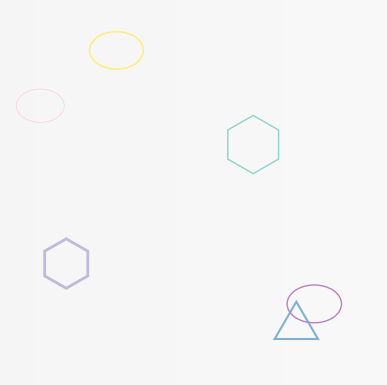[{"shape": "hexagon", "thickness": 1, "radius": 0.38, "center": [0.653, 0.625]}, {"shape": "hexagon", "thickness": 2, "radius": 0.32, "center": [0.171, 0.315]}, {"shape": "triangle", "thickness": 1.5, "radius": 0.32, "center": [0.765, 0.152]}, {"shape": "oval", "thickness": 0.5, "radius": 0.31, "center": [0.104, 0.725]}, {"shape": "oval", "thickness": 1, "radius": 0.35, "center": [0.811, 0.211]}, {"shape": "oval", "thickness": 1, "radius": 0.35, "center": [0.301, 0.869]}]